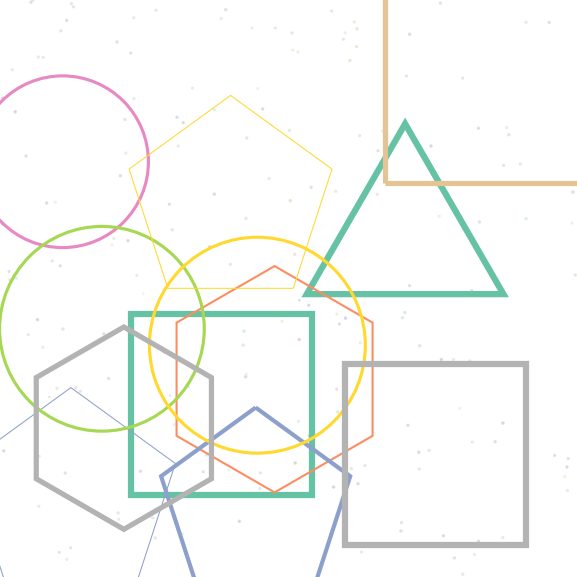[{"shape": "triangle", "thickness": 3, "radius": 0.98, "center": [0.702, 0.588]}, {"shape": "square", "thickness": 3, "radius": 0.78, "center": [0.383, 0.298]}, {"shape": "hexagon", "thickness": 1, "radius": 0.98, "center": [0.475, 0.342]}, {"shape": "pentagon", "thickness": 0.5, "radius": 0.95, "center": [0.123, 0.138]}, {"shape": "pentagon", "thickness": 2, "radius": 0.86, "center": [0.443, 0.121]}, {"shape": "circle", "thickness": 1.5, "radius": 0.74, "center": [0.108, 0.719]}, {"shape": "circle", "thickness": 1.5, "radius": 0.89, "center": [0.176, 0.43]}, {"shape": "circle", "thickness": 1.5, "radius": 0.93, "center": [0.446, 0.401]}, {"shape": "pentagon", "thickness": 0.5, "radius": 0.92, "center": [0.399, 0.649]}, {"shape": "square", "thickness": 2.5, "radius": 0.86, "center": [0.839, 0.854]}, {"shape": "hexagon", "thickness": 2.5, "radius": 0.88, "center": [0.214, 0.258]}, {"shape": "square", "thickness": 3, "radius": 0.78, "center": [0.754, 0.212]}]